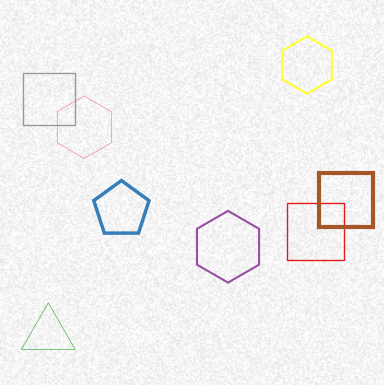[{"shape": "square", "thickness": 1, "radius": 0.37, "center": [0.819, 0.398]}, {"shape": "pentagon", "thickness": 2.5, "radius": 0.38, "center": [0.315, 0.456]}, {"shape": "triangle", "thickness": 0.5, "radius": 0.4, "center": [0.125, 0.133]}, {"shape": "hexagon", "thickness": 1.5, "radius": 0.47, "center": [0.592, 0.359]}, {"shape": "hexagon", "thickness": 1.5, "radius": 0.37, "center": [0.798, 0.831]}, {"shape": "square", "thickness": 3, "radius": 0.35, "center": [0.899, 0.48]}, {"shape": "hexagon", "thickness": 0.5, "radius": 0.41, "center": [0.219, 0.67]}, {"shape": "square", "thickness": 1, "radius": 0.34, "center": [0.128, 0.742]}]